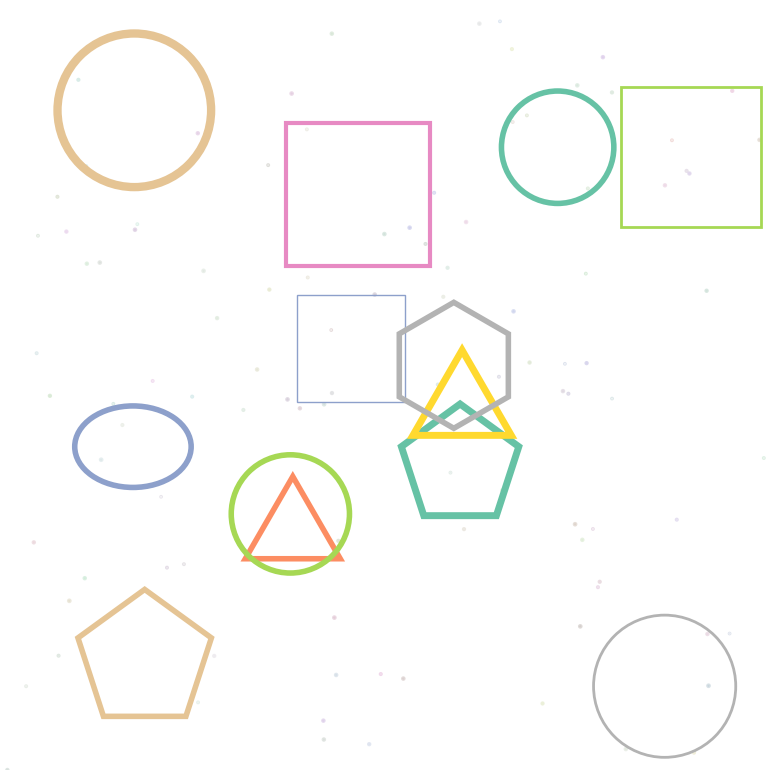[{"shape": "circle", "thickness": 2, "radius": 0.36, "center": [0.724, 0.809]}, {"shape": "pentagon", "thickness": 2.5, "radius": 0.4, "center": [0.598, 0.395]}, {"shape": "triangle", "thickness": 2, "radius": 0.36, "center": [0.38, 0.31]}, {"shape": "square", "thickness": 0.5, "radius": 0.35, "center": [0.456, 0.547]}, {"shape": "oval", "thickness": 2, "radius": 0.38, "center": [0.173, 0.42]}, {"shape": "square", "thickness": 1.5, "radius": 0.47, "center": [0.465, 0.747]}, {"shape": "circle", "thickness": 2, "radius": 0.38, "center": [0.377, 0.333]}, {"shape": "square", "thickness": 1, "radius": 0.45, "center": [0.897, 0.796]}, {"shape": "triangle", "thickness": 2.5, "radius": 0.37, "center": [0.6, 0.471]}, {"shape": "circle", "thickness": 3, "radius": 0.5, "center": [0.174, 0.857]}, {"shape": "pentagon", "thickness": 2, "radius": 0.46, "center": [0.188, 0.143]}, {"shape": "hexagon", "thickness": 2, "radius": 0.41, "center": [0.589, 0.526]}, {"shape": "circle", "thickness": 1, "radius": 0.46, "center": [0.863, 0.109]}]